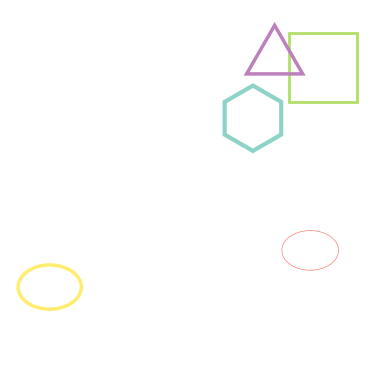[{"shape": "hexagon", "thickness": 3, "radius": 0.42, "center": [0.657, 0.693]}, {"shape": "oval", "thickness": 0.5, "radius": 0.37, "center": [0.806, 0.35]}, {"shape": "square", "thickness": 2, "radius": 0.44, "center": [0.838, 0.824]}, {"shape": "triangle", "thickness": 2.5, "radius": 0.42, "center": [0.713, 0.85]}, {"shape": "oval", "thickness": 2.5, "radius": 0.41, "center": [0.129, 0.254]}]